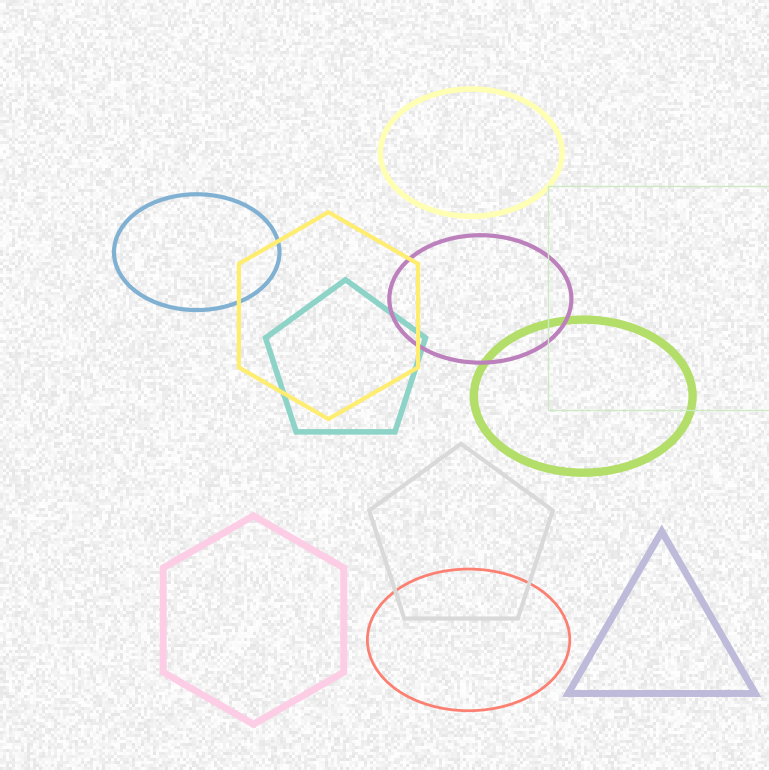[{"shape": "pentagon", "thickness": 2, "radius": 0.55, "center": [0.449, 0.527]}, {"shape": "oval", "thickness": 2, "radius": 0.59, "center": [0.612, 0.802]}, {"shape": "triangle", "thickness": 2.5, "radius": 0.7, "center": [0.859, 0.17]}, {"shape": "oval", "thickness": 1, "radius": 0.66, "center": [0.609, 0.169]}, {"shape": "oval", "thickness": 1.5, "radius": 0.54, "center": [0.255, 0.673]}, {"shape": "oval", "thickness": 3, "radius": 0.71, "center": [0.757, 0.486]}, {"shape": "hexagon", "thickness": 2.5, "radius": 0.68, "center": [0.329, 0.195]}, {"shape": "pentagon", "thickness": 1.5, "radius": 0.63, "center": [0.599, 0.298]}, {"shape": "oval", "thickness": 1.5, "radius": 0.59, "center": [0.624, 0.612]}, {"shape": "square", "thickness": 0.5, "radius": 0.73, "center": [0.857, 0.613]}, {"shape": "hexagon", "thickness": 1.5, "radius": 0.67, "center": [0.427, 0.59]}]